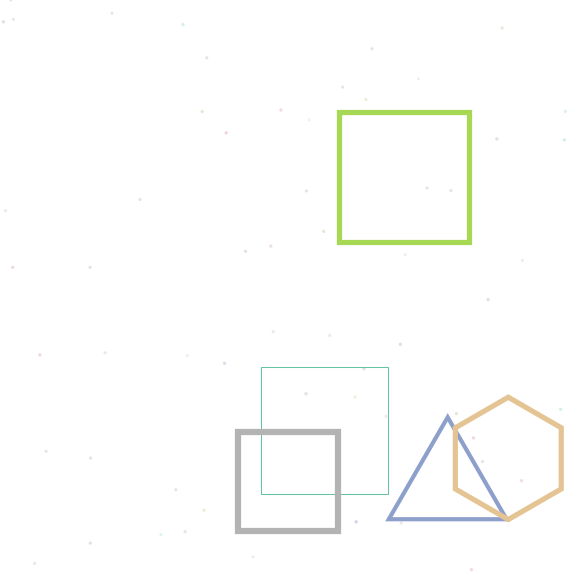[{"shape": "square", "thickness": 0.5, "radius": 0.55, "center": [0.562, 0.254]}, {"shape": "triangle", "thickness": 2, "radius": 0.59, "center": [0.775, 0.159]}, {"shape": "square", "thickness": 2.5, "radius": 0.56, "center": [0.699, 0.693]}, {"shape": "hexagon", "thickness": 2.5, "radius": 0.53, "center": [0.88, 0.205]}, {"shape": "square", "thickness": 3, "radius": 0.43, "center": [0.499, 0.165]}]